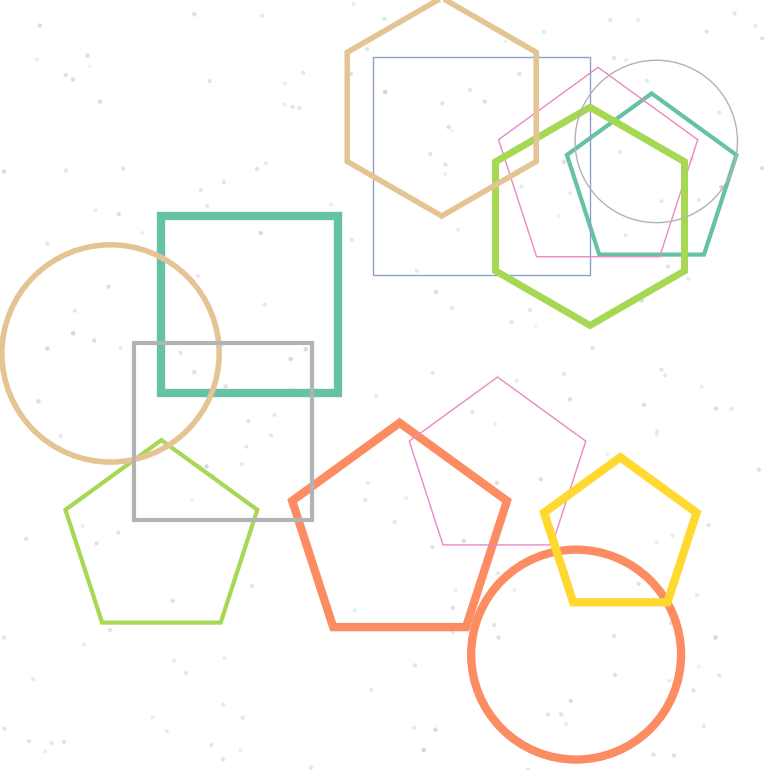[{"shape": "square", "thickness": 3, "radius": 0.58, "center": [0.324, 0.605]}, {"shape": "pentagon", "thickness": 1.5, "radius": 0.58, "center": [0.846, 0.763]}, {"shape": "circle", "thickness": 3, "radius": 0.68, "center": [0.748, 0.15]}, {"shape": "pentagon", "thickness": 3, "radius": 0.73, "center": [0.519, 0.304]}, {"shape": "square", "thickness": 0.5, "radius": 0.71, "center": [0.625, 0.784]}, {"shape": "pentagon", "thickness": 0.5, "radius": 0.68, "center": [0.777, 0.777]}, {"shape": "pentagon", "thickness": 0.5, "radius": 0.6, "center": [0.646, 0.39]}, {"shape": "hexagon", "thickness": 2.5, "radius": 0.71, "center": [0.766, 0.719]}, {"shape": "pentagon", "thickness": 1.5, "radius": 0.66, "center": [0.21, 0.297]}, {"shape": "pentagon", "thickness": 3, "radius": 0.52, "center": [0.806, 0.302]}, {"shape": "hexagon", "thickness": 2, "radius": 0.71, "center": [0.574, 0.861]}, {"shape": "circle", "thickness": 2, "radius": 0.71, "center": [0.144, 0.541]}, {"shape": "circle", "thickness": 0.5, "radius": 0.53, "center": [0.852, 0.816]}, {"shape": "square", "thickness": 1.5, "radius": 0.58, "center": [0.29, 0.44]}]